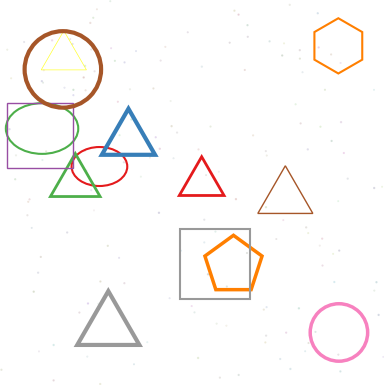[{"shape": "oval", "thickness": 1.5, "radius": 0.36, "center": [0.258, 0.567]}, {"shape": "triangle", "thickness": 2, "radius": 0.34, "center": [0.524, 0.526]}, {"shape": "triangle", "thickness": 3, "radius": 0.4, "center": [0.334, 0.638]}, {"shape": "triangle", "thickness": 2, "radius": 0.37, "center": [0.196, 0.527]}, {"shape": "oval", "thickness": 1.5, "radius": 0.47, "center": [0.109, 0.666]}, {"shape": "square", "thickness": 1, "radius": 0.43, "center": [0.105, 0.648]}, {"shape": "hexagon", "thickness": 1.5, "radius": 0.36, "center": [0.879, 0.881]}, {"shape": "pentagon", "thickness": 2.5, "radius": 0.39, "center": [0.606, 0.311]}, {"shape": "triangle", "thickness": 0.5, "radius": 0.34, "center": [0.166, 0.852]}, {"shape": "triangle", "thickness": 1, "radius": 0.41, "center": [0.741, 0.487]}, {"shape": "circle", "thickness": 3, "radius": 0.5, "center": [0.163, 0.82]}, {"shape": "circle", "thickness": 2.5, "radius": 0.37, "center": [0.88, 0.136]}, {"shape": "square", "thickness": 1.5, "radius": 0.46, "center": [0.558, 0.315]}, {"shape": "triangle", "thickness": 3, "radius": 0.47, "center": [0.281, 0.151]}]